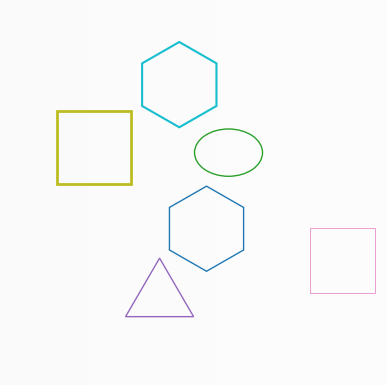[{"shape": "hexagon", "thickness": 1, "radius": 0.55, "center": [0.533, 0.406]}, {"shape": "oval", "thickness": 1, "radius": 0.44, "center": [0.59, 0.604]}, {"shape": "triangle", "thickness": 1, "radius": 0.51, "center": [0.412, 0.228]}, {"shape": "square", "thickness": 0.5, "radius": 0.42, "center": [0.884, 0.323]}, {"shape": "square", "thickness": 2, "radius": 0.48, "center": [0.243, 0.617]}, {"shape": "hexagon", "thickness": 1.5, "radius": 0.55, "center": [0.463, 0.78]}]